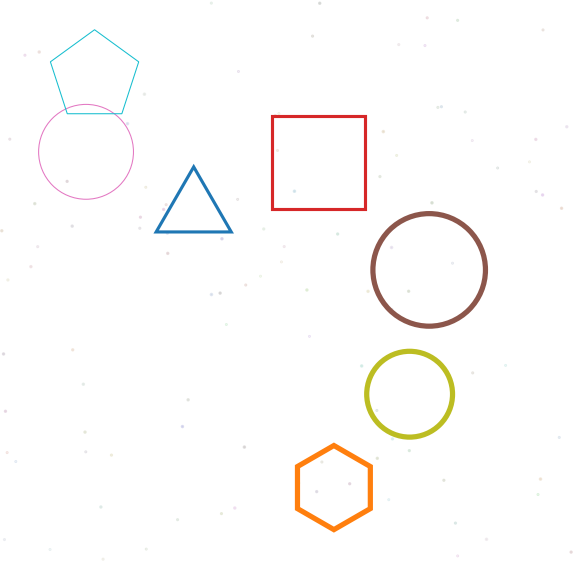[{"shape": "triangle", "thickness": 1.5, "radius": 0.38, "center": [0.335, 0.635]}, {"shape": "hexagon", "thickness": 2.5, "radius": 0.36, "center": [0.578, 0.155]}, {"shape": "square", "thickness": 1.5, "radius": 0.4, "center": [0.552, 0.718]}, {"shape": "circle", "thickness": 2.5, "radius": 0.49, "center": [0.743, 0.532]}, {"shape": "circle", "thickness": 0.5, "radius": 0.41, "center": [0.149, 0.736]}, {"shape": "circle", "thickness": 2.5, "radius": 0.37, "center": [0.709, 0.317]}, {"shape": "pentagon", "thickness": 0.5, "radius": 0.4, "center": [0.164, 0.867]}]